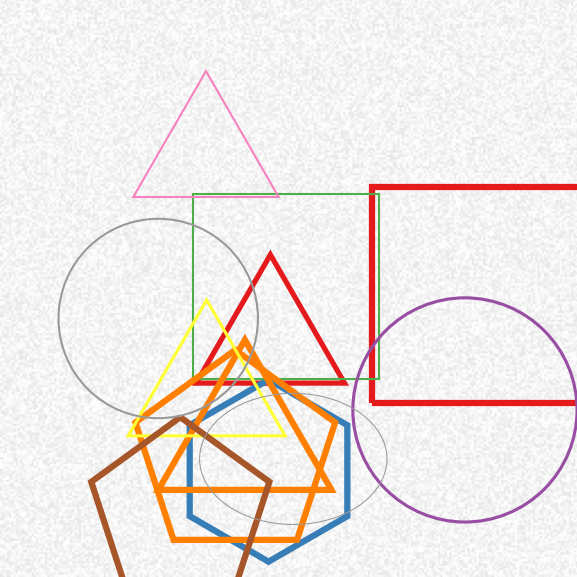[{"shape": "square", "thickness": 3, "radius": 0.94, "center": [0.831, 0.488]}, {"shape": "triangle", "thickness": 2.5, "radius": 0.74, "center": [0.468, 0.41]}, {"shape": "hexagon", "thickness": 3, "radius": 0.79, "center": [0.465, 0.184]}, {"shape": "square", "thickness": 1, "radius": 0.8, "center": [0.495, 0.503]}, {"shape": "circle", "thickness": 1.5, "radius": 0.97, "center": [0.805, 0.289]}, {"shape": "pentagon", "thickness": 3, "radius": 0.91, "center": [0.407, 0.211]}, {"shape": "triangle", "thickness": 3, "radius": 0.87, "center": [0.424, 0.237]}, {"shape": "triangle", "thickness": 1.5, "radius": 0.78, "center": [0.358, 0.323]}, {"shape": "pentagon", "thickness": 3, "radius": 0.81, "center": [0.312, 0.115]}, {"shape": "triangle", "thickness": 1, "radius": 0.73, "center": [0.357, 0.731]}, {"shape": "circle", "thickness": 1, "radius": 0.86, "center": [0.274, 0.448]}, {"shape": "oval", "thickness": 0.5, "radius": 0.81, "center": [0.508, 0.204]}]